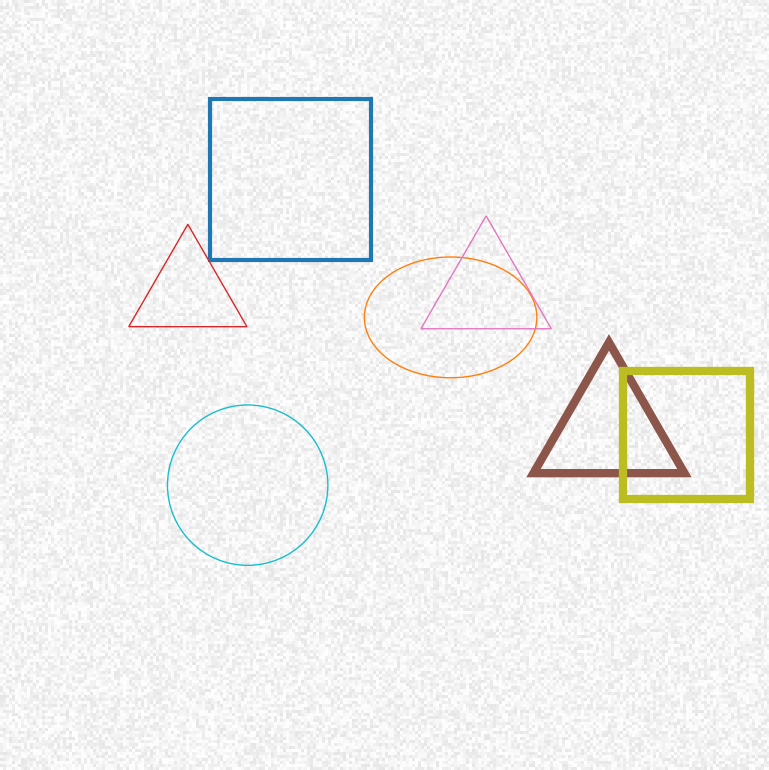[{"shape": "square", "thickness": 1.5, "radius": 0.52, "center": [0.377, 0.767]}, {"shape": "oval", "thickness": 0.5, "radius": 0.56, "center": [0.585, 0.588]}, {"shape": "triangle", "thickness": 0.5, "radius": 0.44, "center": [0.244, 0.62]}, {"shape": "triangle", "thickness": 3, "radius": 0.57, "center": [0.791, 0.442]}, {"shape": "triangle", "thickness": 0.5, "radius": 0.49, "center": [0.631, 0.622]}, {"shape": "square", "thickness": 3, "radius": 0.41, "center": [0.892, 0.435]}, {"shape": "circle", "thickness": 0.5, "radius": 0.52, "center": [0.322, 0.37]}]